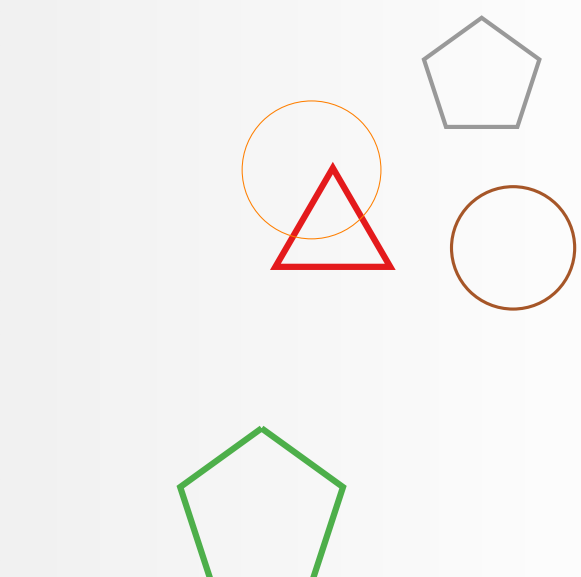[{"shape": "triangle", "thickness": 3, "radius": 0.57, "center": [0.573, 0.594]}, {"shape": "pentagon", "thickness": 3, "radius": 0.74, "center": [0.45, 0.11]}, {"shape": "circle", "thickness": 0.5, "radius": 0.6, "center": [0.536, 0.705]}, {"shape": "circle", "thickness": 1.5, "radius": 0.53, "center": [0.883, 0.57]}, {"shape": "pentagon", "thickness": 2, "radius": 0.52, "center": [0.829, 0.864]}]